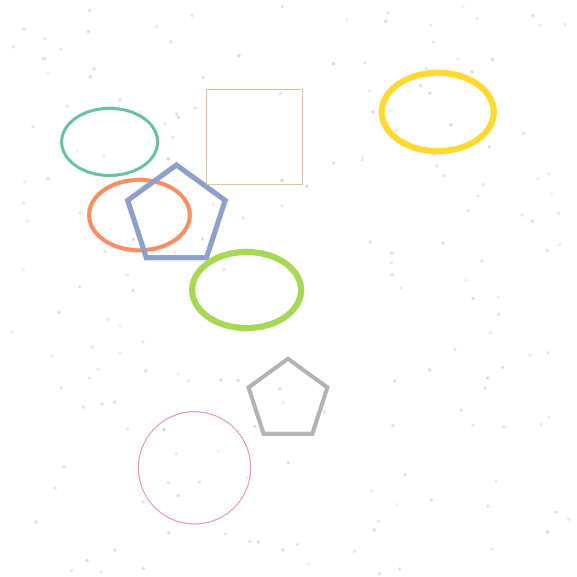[{"shape": "oval", "thickness": 1.5, "radius": 0.42, "center": [0.19, 0.753]}, {"shape": "oval", "thickness": 2, "radius": 0.44, "center": [0.241, 0.627]}, {"shape": "pentagon", "thickness": 2.5, "radius": 0.44, "center": [0.305, 0.625]}, {"shape": "circle", "thickness": 0.5, "radius": 0.49, "center": [0.337, 0.189]}, {"shape": "oval", "thickness": 3, "radius": 0.47, "center": [0.427, 0.497]}, {"shape": "oval", "thickness": 3, "radius": 0.49, "center": [0.758, 0.805]}, {"shape": "square", "thickness": 0.5, "radius": 0.41, "center": [0.439, 0.763]}, {"shape": "pentagon", "thickness": 2, "radius": 0.36, "center": [0.499, 0.306]}]